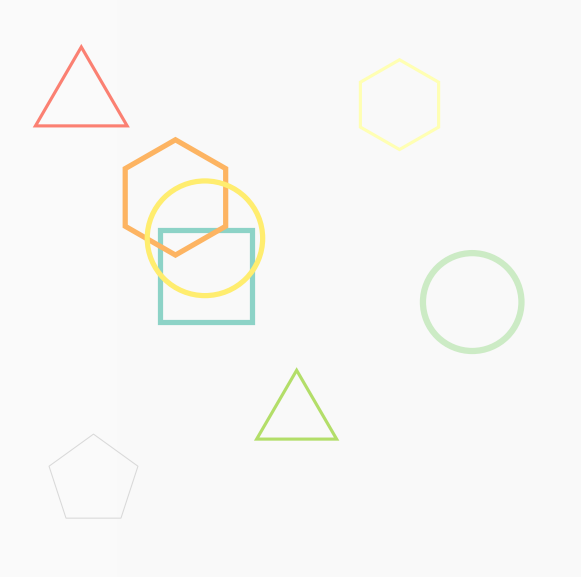[{"shape": "square", "thickness": 2.5, "radius": 0.4, "center": [0.354, 0.522]}, {"shape": "hexagon", "thickness": 1.5, "radius": 0.39, "center": [0.687, 0.818]}, {"shape": "triangle", "thickness": 1.5, "radius": 0.46, "center": [0.14, 0.827]}, {"shape": "hexagon", "thickness": 2.5, "radius": 0.5, "center": [0.302, 0.657]}, {"shape": "triangle", "thickness": 1.5, "radius": 0.4, "center": [0.51, 0.278]}, {"shape": "pentagon", "thickness": 0.5, "radius": 0.4, "center": [0.161, 0.167]}, {"shape": "circle", "thickness": 3, "radius": 0.42, "center": [0.812, 0.476]}, {"shape": "circle", "thickness": 2.5, "radius": 0.5, "center": [0.353, 0.587]}]